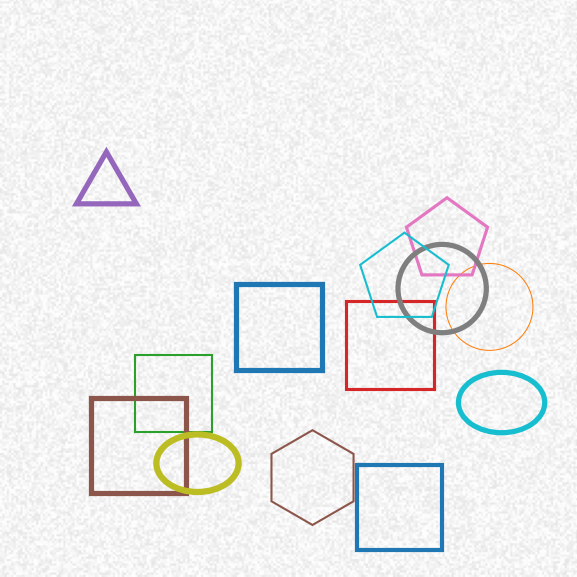[{"shape": "square", "thickness": 2, "radius": 0.37, "center": [0.691, 0.121]}, {"shape": "square", "thickness": 2.5, "radius": 0.37, "center": [0.483, 0.433]}, {"shape": "circle", "thickness": 0.5, "radius": 0.38, "center": [0.848, 0.468]}, {"shape": "square", "thickness": 1, "radius": 0.33, "center": [0.3, 0.318]}, {"shape": "square", "thickness": 1.5, "radius": 0.38, "center": [0.676, 0.401]}, {"shape": "triangle", "thickness": 2.5, "radius": 0.3, "center": [0.184, 0.676]}, {"shape": "square", "thickness": 2.5, "radius": 0.41, "center": [0.24, 0.227]}, {"shape": "hexagon", "thickness": 1, "radius": 0.41, "center": [0.541, 0.172]}, {"shape": "pentagon", "thickness": 1.5, "radius": 0.37, "center": [0.774, 0.583]}, {"shape": "circle", "thickness": 2.5, "radius": 0.38, "center": [0.766, 0.499]}, {"shape": "oval", "thickness": 3, "radius": 0.36, "center": [0.342, 0.197]}, {"shape": "pentagon", "thickness": 1, "radius": 0.4, "center": [0.7, 0.516]}, {"shape": "oval", "thickness": 2.5, "radius": 0.37, "center": [0.869, 0.302]}]